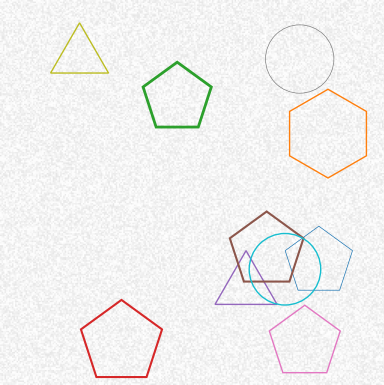[{"shape": "pentagon", "thickness": 0.5, "radius": 0.46, "center": [0.828, 0.321]}, {"shape": "hexagon", "thickness": 1, "radius": 0.58, "center": [0.852, 0.653]}, {"shape": "pentagon", "thickness": 2, "radius": 0.47, "center": [0.46, 0.745]}, {"shape": "pentagon", "thickness": 1.5, "radius": 0.55, "center": [0.316, 0.11]}, {"shape": "triangle", "thickness": 1, "radius": 0.47, "center": [0.639, 0.256]}, {"shape": "pentagon", "thickness": 1.5, "radius": 0.5, "center": [0.693, 0.35]}, {"shape": "pentagon", "thickness": 1, "radius": 0.48, "center": [0.792, 0.11]}, {"shape": "circle", "thickness": 0.5, "radius": 0.44, "center": [0.778, 0.847]}, {"shape": "triangle", "thickness": 1, "radius": 0.43, "center": [0.207, 0.854]}, {"shape": "circle", "thickness": 1, "radius": 0.46, "center": [0.74, 0.301]}]